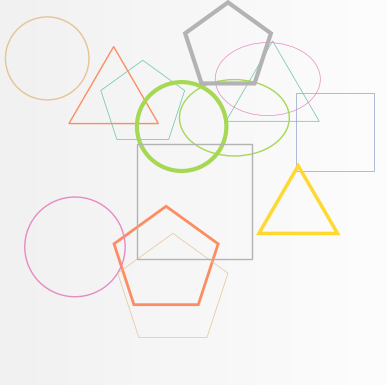[{"shape": "pentagon", "thickness": 0.5, "radius": 0.57, "center": [0.368, 0.73]}, {"shape": "triangle", "thickness": 0.5, "radius": 0.7, "center": [0.704, 0.754]}, {"shape": "triangle", "thickness": 1, "radius": 0.67, "center": [0.293, 0.746]}, {"shape": "pentagon", "thickness": 2, "radius": 0.71, "center": [0.429, 0.323]}, {"shape": "square", "thickness": 0.5, "radius": 0.51, "center": [0.865, 0.658]}, {"shape": "circle", "thickness": 1, "radius": 0.65, "center": [0.193, 0.359]}, {"shape": "oval", "thickness": 0.5, "radius": 0.68, "center": [0.691, 0.795]}, {"shape": "circle", "thickness": 3, "radius": 0.58, "center": [0.469, 0.671]}, {"shape": "oval", "thickness": 1, "radius": 0.71, "center": [0.605, 0.694]}, {"shape": "triangle", "thickness": 2.5, "radius": 0.59, "center": [0.77, 0.452]}, {"shape": "pentagon", "thickness": 0.5, "radius": 0.75, "center": [0.446, 0.244]}, {"shape": "circle", "thickness": 1, "radius": 0.54, "center": [0.122, 0.848]}, {"shape": "pentagon", "thickness": 3, "radius": 0.58, "center": [0.588, 0.877]}, {"shape": "square", "thickness": 1, "radius": 0.74, "center": [0.502, 0.476]}]